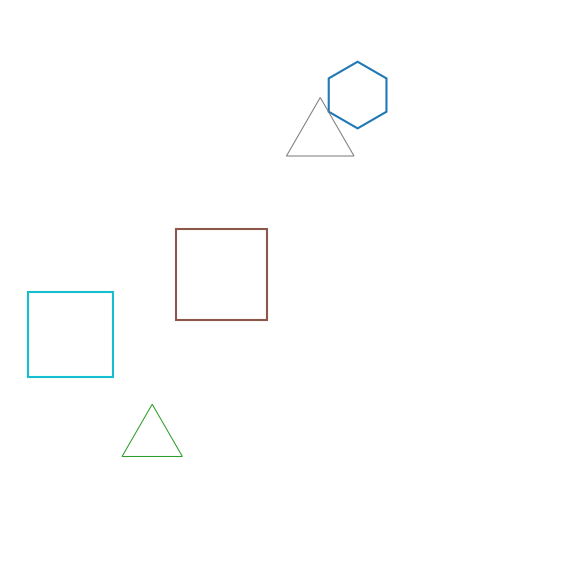[{"shape": "hexagon", "thickness": 1, "radius": 0.29, "center": [0.619, 0.835]}, {"shape": "triangle", "thickness": 0.5, "radius": 0.3, "center": [0.264, 0.239]}, {"shape": "square", "thickness": 1, "radius": 0.4, "center": [0.384, 0.523]}, {"shape": "triangle", "thickness": 0.5, "radius": 0.34, "center": [0.555, 0.763]}, {"shape": "square", "thickness": 1, "radius": 0.37, "center": [0.122, 0.42]}]